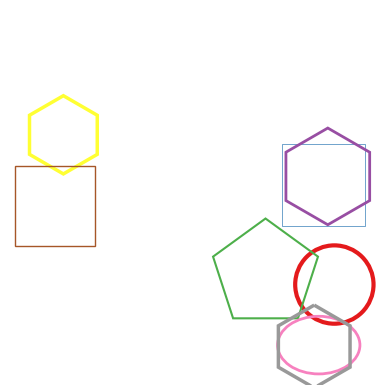[{"shape": "circle", "thickness": 3, "radius": 0.51, "center": [0.868, 0.261]}, {"shape": "square", "thickness": 0.5, "radius": 0.53, "center": [0.84, 0.519]}, {"shape": "pentagon", "thickness": 1.5, "radius": 0.72, "center": [0.69, 0.289]}, {"shape": "hexagon", "thickness": 2, "radius": 0.63, "center": [0.851, 0.542]}, {"shape": "hexagon", "thickness": 2.5, "radius": 0.51, "center": [0.165, 0.65]}, {"shape": "square", "thickness": 1, "radius": 0.52, "center": [0.143, 0.465]}, {"shape": "oval", "thickness": 2, "radius": 0.53, "center": [0.828, 0.104]}, {"shape": "hexagon", "thickness": 2.5, "radius": 0.54, "center": [0.816, 0.1]}]